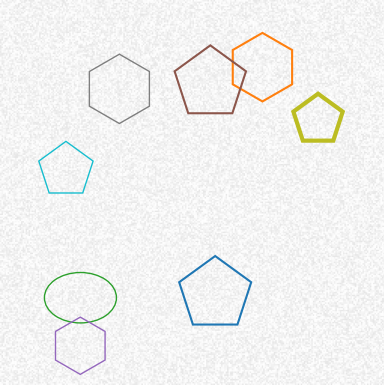[{"shape": "pentagon", "thickness": 1.5, "radius": 0.49, "center": [0.559, 0.237]}, {"shape": "hexagon", "thickness": 1.5, "radius": 0.45, "center": [0.682, 0.826]}, {"shape": "oval", "thickness": 1, "radius": 0.47, "center": [0.209, 0.227]}, {"shape": "hexagon", "thickness": 1, "radius": 0.37, "center": [0.209, 0.102]}, {"shape": "pentagon", "thickness": 1.5, "radius": 0.49, "center": [0.546, 0.785]}, {"shape": "hexagon", "thickness": 1, "radius": 0.45, "center": [0.31, 0.769]}, {"shape": "pentagon", "thickness": 3, "radius": 0.34, "center": [0.826, 0.689]}, {"shape": "pentagon", "thickness": 1, "radius": 0.37, "center": [0.171, 0.559]}]